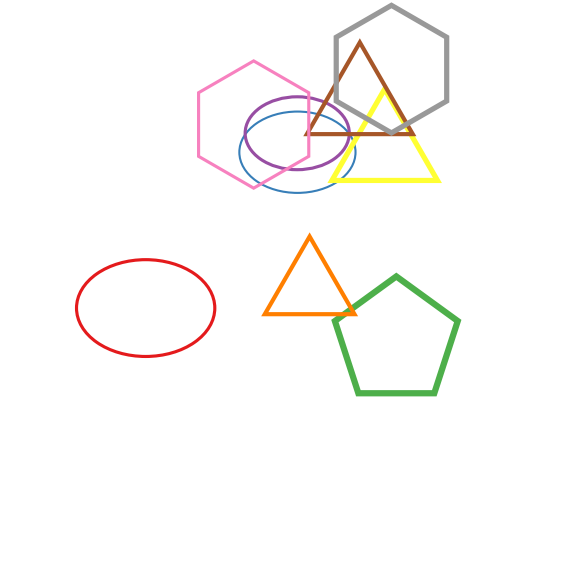[{"shape": "oval", "thickness": 1.5, "radius": 0.6, "center": [0.252, 0.466]}, {"shape": "oval", "thickness": 1, "radius": 0.5, "center": [0.515, 0.736]}, {"shape": "pentagon", "thickness": 3, "radius": 0.56, "center": [0.686, 0.409]}, {"shape": "oval", "thickness": 1.5, "radius": 0.45, "center": [0.515, 0.768]}, {"shape": "triangle", "thickness": 2, "radius": 0.45, "center": [0.536, 0.5]}, {"shape": "triangle", "thickness": 2.5, "radius": 0.53, "center": [0.666, 0.739]}, {"shape": "triangle", "thickness": 2, "radius": 0.53, "center": [0.623, 0.82]}, {"shape": "hexagon", "thickness": 1.5, "radius": 0.55, "center": [0.439, 0.783]}, {"shape": "hexagon", "thickness": 2.5, "radius": 0.55, "center": [0.678, 0.879]}]